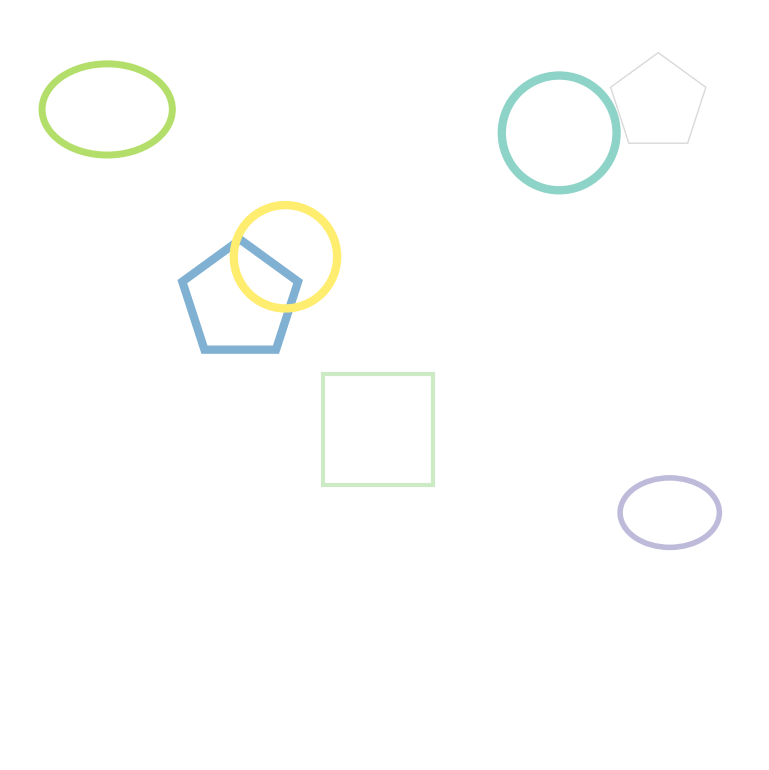[{"shape": "circle", "thickness": 3, "radius": 0.37, "center": [0.726, 0.827]}, {"shape": "oval", "thickness": 2, "radius": 0.32, "center": [0.87, 0.334]}, {"shape": "pentagon", "thickness": 3, "radius": 0.4, "center": [0.312, 0.61]}, {"shape": "oval", "thickness": 2.5, "radius": 0.42, "center": [0.139, 0.858]}, {"shape": "pentagon", "thickness": 0.5, "radius": 0.32, "center": [0.855, 0.867]}, {"shape": "square", "thickness": 1.5, "radius": 0.36, "center": [0.491, 0.442]}, {"shape": "circle", "thickness": 3, "radius": 0.34, "center": [0.371, 0.667]}]